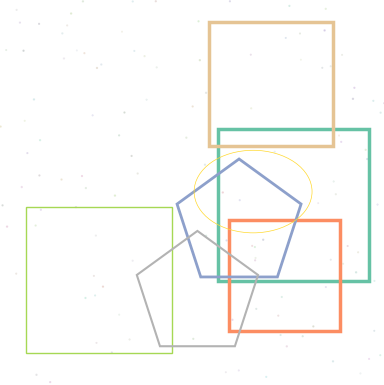[{"shape": "square", "thickness": 2.5, "radius": 0.98, "center": [0.762, 0.468]}, {"shape": "square", "thickness": 2.5, "radius": 0.72, "center": [0.739, 0.285]}, {"shape": "pentagon", "thickness": 2, "radius": 0.85, "center": [0.621, 0.418]}, {"shape": "square", "thickness": 1, "radius": 0.95, "center": [0.257, 0.274]}, {"shape": "oval", "thickness": 0.5, "radius": 0.77, "center": [0.657, 0.502]}, {"shape": "square", "thickness": 2.5, "radius": 0.81, "center": [0.704, 0.781]}, {"shape": "pentagon", "thickness": 1.5, "radius": 0.83, "center": [0.513, 0.235]}]